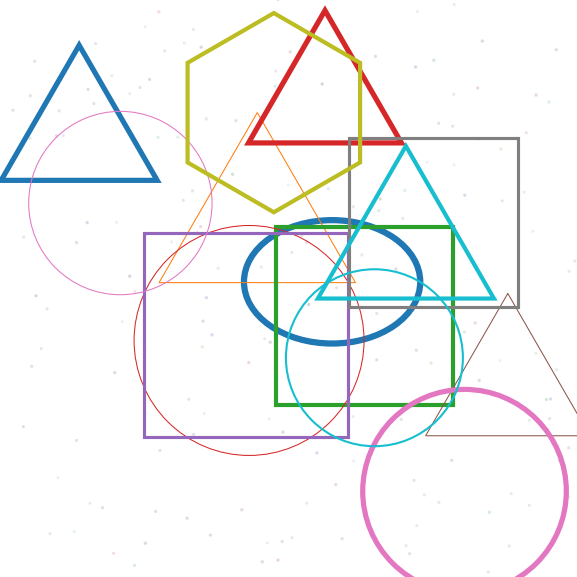[{"shape": "oval", "thickness": 3, "radius": 0.76, "center": [0.575, 0.511]}, {"shape": "triangle", "thickness": 2.5, "radius": 0.78, "center": [0.137, 0.765]}, {"shape": "triangle", "thickness": 0.5, "radius": 0.98, "center": [0.445, 0.608]}, {"shape": "square", "thickness": 2, "radius": 0.77, "center": [0.631, 0.451]}, {"shape": "triangle", "thickness": 2.5, "radius": 0.76, "center": [0.563, 0.828]}, {"shape": "circle", "thickness": 0.5, "radius": 1.0, "center": [0.431, 0.41]}, {"shape": "square", "thickness": 1.5, "radius": 0.88, "center": [0.425, 0.419]}, {"shape": "triangle", "thickness": 0.5, "radius": 0.82, "center": [0.879, 0.327]}, {"shape": "circle", "thickness": 2.5, "radius": 0.88, "center": [0.804, 0.149]}, {"shape": "circle", "thickness": 0.5, "radius": 0.79, "center": [0.208, 0.648]}, {"shape": "square", "thickness": 1.5, "radius": 0.73, "center": [0.751, 0.614]}, {"shape": "hexagon", "thickness": 2, "radius": 0.86, "center": [0.474, 0.804]}, {"shape": "triangle", "thickness": 2, "radius": 0.88, "center": [0.703, 0.57]}, {"shape": "circle", "thickness": 1, "radius": 0.77, "center": [0.648, 0.38]}]